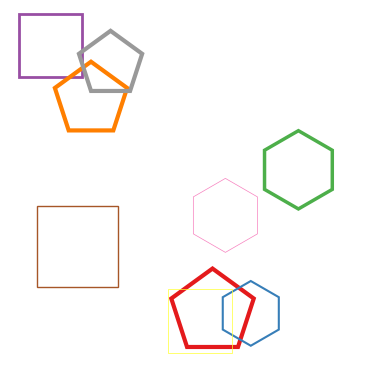[{"shape": "pentagon", "thickness": 3, "radius": 0.56, "center": [0.552, 0.19]}, {"shape": "hexagon", "thickness": 1.5, "radius": 0.42, "center": [0.651, 0.186]}, {"shape": "hexagon", "thickness": 2.5, "radius": 0.51, "center": [0.775, 0.559]}, {"shape": "square", "thickness": 2, "radius": 0.41, "center": [0.131, 0.881]}, {"shape": "pentagon", "thickness": 3, "radius": 0.49, "center": [0.236, 0.741]}, {"shape": "square", "thickness": 0.5, "radius": 0.41, "center": [0.519, 0.166]}, {"shape": "square", "thickness": 1, "radius": 0.53, "center": [0.2, 0.36]}, {"shape": "hexagon", "thickness": 0.5, "radius": 0.48, "center": [0.585, 0.441]}, {"shape": "pentagon", "thickness": 3, "radius": 0.43, "center": [0.287, 0.834]}]